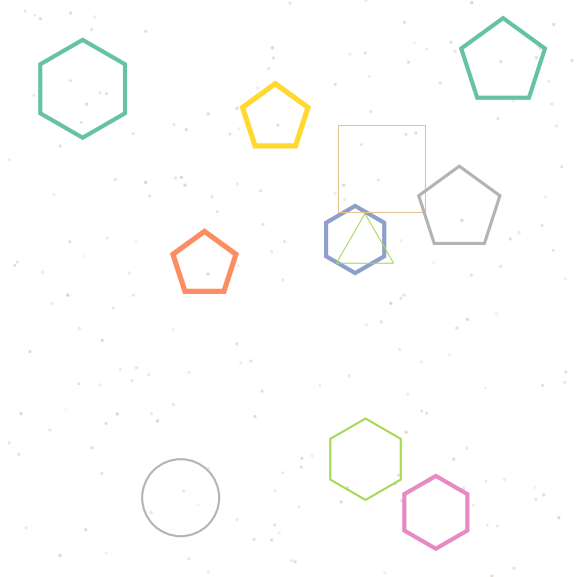[{"shape": "pentagon", "thickness": 2, "radius": 0.38, "center": [0.871, 0.892]}, {"shape": "hexagon", "thickness": 2, "radius": 0.42, "center": [0.143, 0.845]}, {"shape": "pentagon", "thickness": 2.5, "radius": 0.29, "center": [0.354, 0.541]}, {"shape": "hexagon", "thickness": 2, "radius": 0.29, "center": [0.615, 0.584]}, {"shape": "hexagon", "thickness": 2, "radius": 0.32, "center": [0.755, 0.112]}, {"shape": "triangle", "thickness": 0.5, "radius": 0.29, "center": [0.632, 0.572]}, {"shape": "hexagon", "thickness": 1, "radius": 0.35, "center": [0.633, 0.204]}, {"shape": "pentagon", "thickness": 2.5, "radius": 0.3, "center": [0.477, 0.795]}, {"shape": "square", "thickness": 0.5, "radius": 0.38, "center": [0.66, 0.708]}, {"shape": "pentagon", "thickness": 1.5, "radius": 0.37, "center": [0.795, 0.637]}, {"shape": "circle", "thickness": 1, "radius": 0.33, "center": [0.313, 0.137]}]